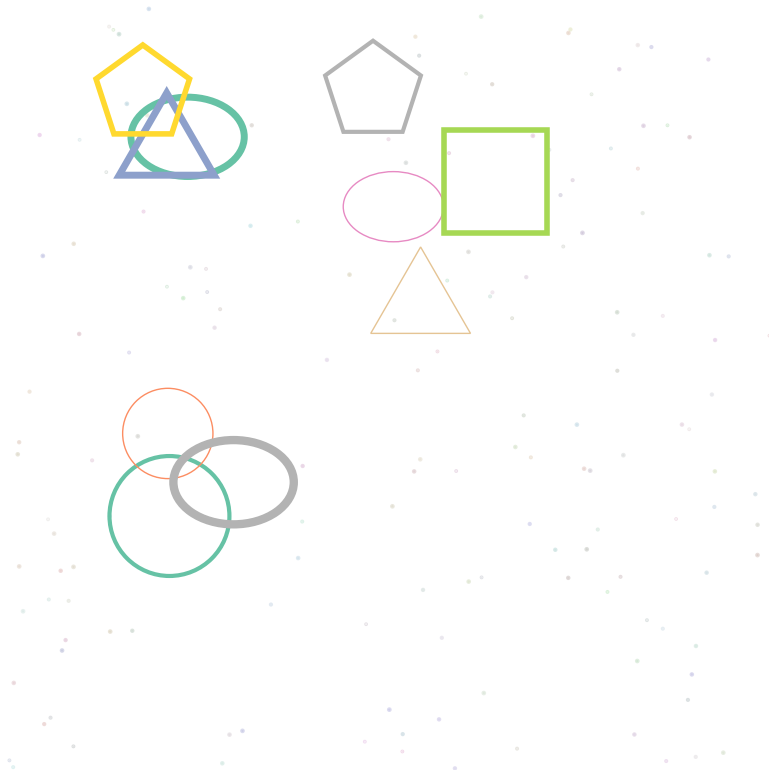[{"shape": "oval", "thickness": 2.5, "radius": 0.37, "center": [0.244, 0.822]}, {"shape": "circle", "thickness": 1.5, "radius": 0.39, "center": [0.22, 0.33]}, {"shape": "circle", "thickness": 0.5, "radius": 0.29, "center": [0.218, 0.437]}, {"shape": "triangle", "thickness": 2.5, "radius": 0.36, "center": [0.216, 0.808]}, {"shape": "oval", "thickness": 0.5, "radius": 0.33, "center": [0.511, 0.732]}, {"shape": "square", "thickness": 2, "radius": 0.34, "center": [0.644, 0.765]}, {"shape": "pentagon", "thickness": 2, "radius": 0.32, "center": [0.185, 0.878]}, {"shape": "triangle", "thickness": 0.5, "radius": 0.37, "center": [0.546, 0.604]}, {"shape": "oval", "thickness": 3, "radius": 0.39, "center": [0.303, 0.374]}, {"shape": "pentagon", "thickness": 1.5, "radius": 0.33, "center": [0.484, 0.882]}]